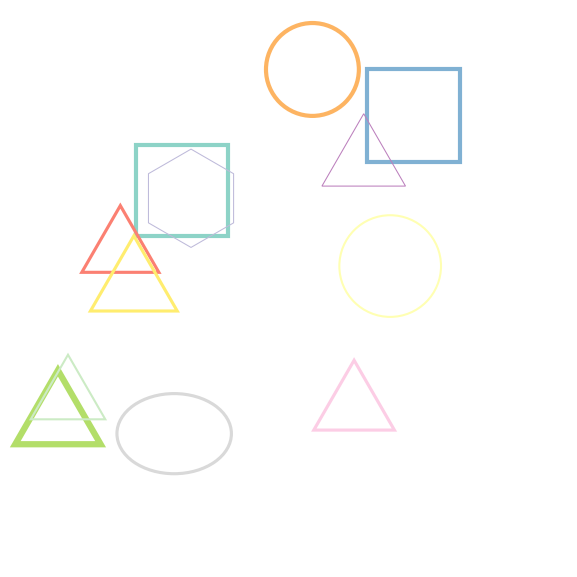[{"shape": "square", "thickness": 2, "radius": 0.4, "center": [0.315, 0.669]}, {"shape": "circle", "thickness": 1, "radius": 0.44, "center": [0.676, 0.538]}, {"shape": "hexagon", "thickness": 0.5, "radius": 0.43, "center": [0.331, 0.656]}, {"shape": "triangle", "thickness": 1.5, "radius": 0.39, "center": [0.208, 0.566]}, {"shape": "square", "thickness": 2, "radius": 0.4, "center": [0.716, 0.799]}, {"shape": "circle", "thickness": 2, "radius": 0.4, "center": [0.541, 0.879]}, {"shape": "triangle", "thickness": 3, "radius": 0.43, "center": [0.1, 0.273]}, {"shape": "triangle", "thickness": 1.5, "radius": 0.4, "center": [0.613, 0.295]}, {"shape": "oval", "thickness": 1.5, "radius": 0.5, "center": [0.302, 0.248]}, {"shape": "triangle", "thickness": 0.5, "radius": 0.42, "center": [0.63, 0.719]}, {"shape": "triangle", "thickness": 1, "radius": 0.37, "center": [0.118, 0.31]}, {"shape": "triangle", "thickness": 1.5, "radius": 0.43, "center": [0.232, 0.504]}]